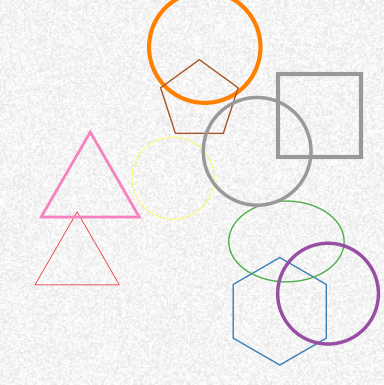[{"shape": "triangle", "thickness": 0.5, "radius": 0.63, "center": [0.2, 0.323]}, {"shape": "hexagon", "thickness": 1, "radius": 0.7, "center": [0.727, 0.191]}, {"shape": "oval", "thickness": 1, "radius": 0.75, "center": [0.744, 0.373]}, {"shape": "circle", "thickness": 2.5, "radius": 0.65, "center": [0.852, 0.237]}, {"shape": "circle", "thickness": 3, "radius": 0.72, "center": [0.532, 0.877]}, {"shape": "circle", "thickness": 0.5, "radius": 0.53, "center": [0.449, 0.537]}, {"shape": "pentagon", "thickness": 1, "radius": 0.53, "center": [0.518, 0.739]}, {"shape": "triangle", "thickness": 2, "radius": 0.74, "center": [0.234, 0.51]}, {"shape": "circle", "thickness": 2.5, "radius": 0.7, "center": [0.668, 0.607]}, {"shape": "square", "thickness": 3, "radius": 0.54, "center": [0.83, 0.699]}]